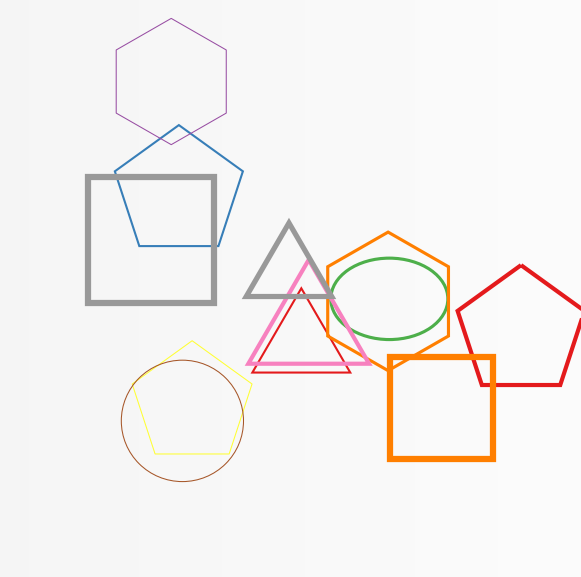[{"shape": "triangle", "thickness": 1, "radius": 0.49, "center": [0.518, 0.403]}, {"shape": "pentagon", "thickness": 2, "radius": 0.57, "center": [0.896, 0.425]}, {"shape": "pentagon", "thickness": 1, "radius": 0.58, "center": [0.308, 0.667]}, {"shape": "oval", "thickness": 1.5, "radius": 0.5, "center": [0.67, 0.482]}, {"shape": "hexagon", "thickness": 0.5, "radius": 0.55, "center": [0.295, 0.858]}, {"shape": "hexagon", "thickness": 1.5, "radius": 0.6, "center": [0.668, 0.477]}, {"shape": "square", "thickness": 3, "radius": 0.44, "center": [0.76, 0.293]}, {"shape": "pentagon", "thickness": 0.5, "radius": 0.54, "center": [0.331, 0.301]}, {"shape": "circle", "thickness": 0.5, "radius": 0.53, "center": [0.314, 0.27]}, {"shape": "triangle", "thickness": 2, "radius": 0.6, "center": [0.531, 0.429]}, {"shape": "square", "thickness": 3, "radius": 0.55, "center": [0.26, 0.583]}, {"shape": "triangle", "thickness": 2.5, "radius": 0.42, "center": [0.497, 0.528]}]